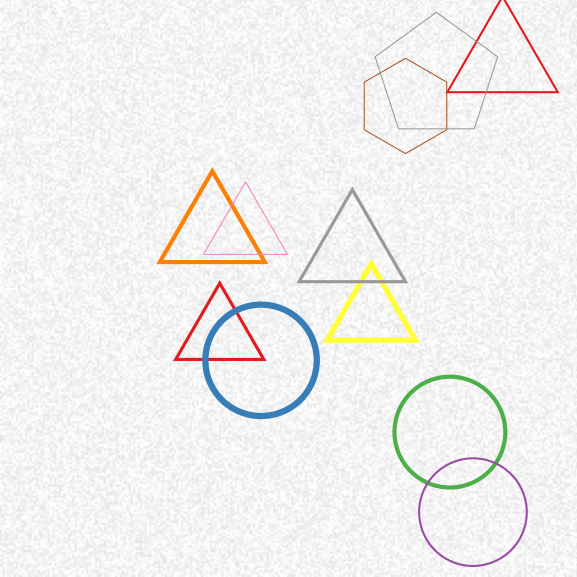[{"shape": "triangle", "thickness": 1, "radius": 0.55, "center": [0.87, 0.895]}, {"shape": "triangle", "thickness": 1.5, "radius": 0.44, "center": [0.38, 0.421]}, {"shape": "circle", "thickness": 3, "radius": 0.48, "center": [0.452, 0.375]}, {"shape": "circle", "thickness": 2, "radius": 0.48, "center": [0.779, 0.251]}, {"shape": "circle", "thickness": 1, "radius": 0.47, "center": [0.819, 0.112]}, {"shape": "triangle", "thickness": 2, "radius": 0.53, "center": [0.368, 0.598]}, {"shape": "triangle", "thickness": 2.5, "radius": 0.44, "center": [0.643, 0.454]}, {"shape": "hexagon", "thickness": 0.5, "radius": 0.41, "center": [0.702, 0.816]}, {"shape": "triangle", "thickness": 0.5, "radius": 0.42, "center": [0.425, 0.601]}, {"shape": "triangle", "thickness": 1.5, "radius": 0.53, "center": [0.61, 0.565]}, {"shape": "pentagon", "thickness": 0.5, "radius": 0.56, "center": [0.756, 0.866]}]